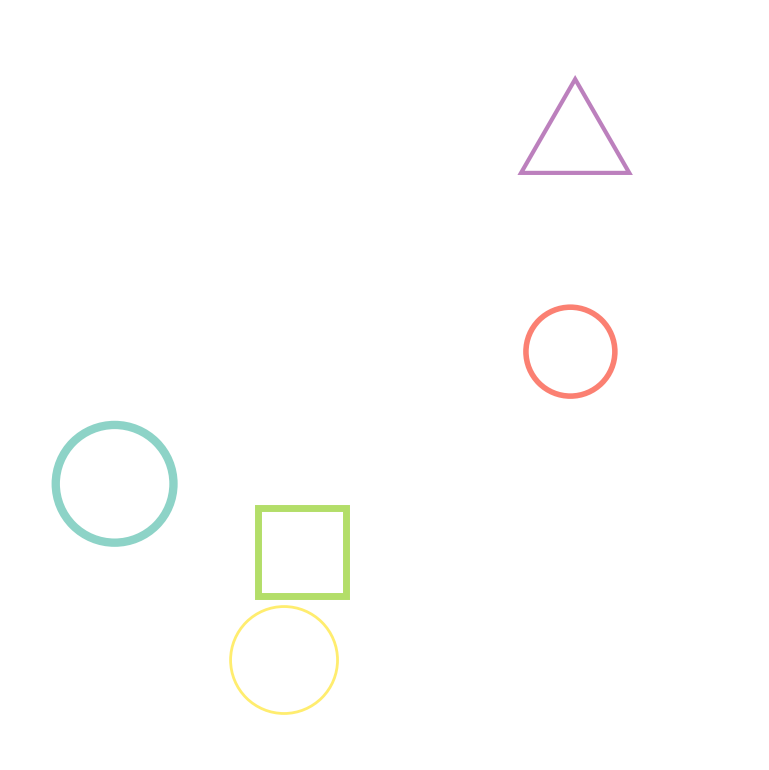[{"shape": "circle", "thickness": 3, "radius": 0.38, "center": [0.149, 0.372]}, {"shape": "circle", "thickness": 2, "radius": 0.29, "center": [0.741, 0.543]}, {"shape": "square", "thickness": 2.5, "radius": 0.29, "center": [0.392, 0.283]}, {"shape": "triangle", "thickness": 1.5, "radius": 0.41, "center": [0.747, 0.816]}, {"shape": "circle", "thickness": 1, "radius": 0.35, "center": [0.369, 0.143]}]